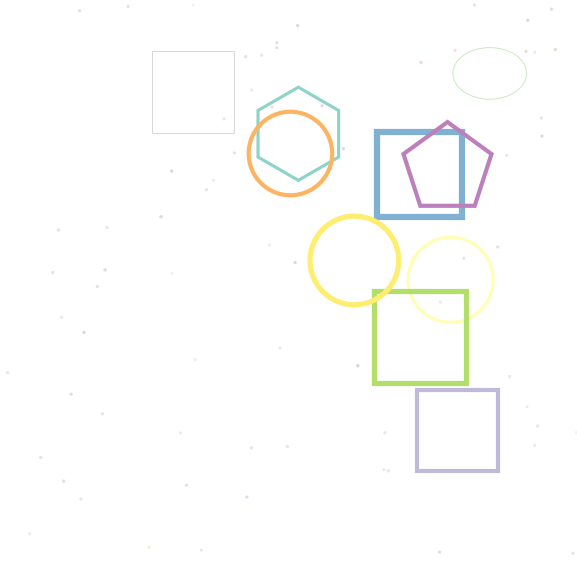[{"shape": "hexagon", "thickness": 1.5, "radius": 0.4, "center": [0.517, 0.767]}, {"shape": "circle", "thickness": 1.5, "radius": 0.37, "center": [0.78, 0.515]}, {"shape": "square", "thickness": 2, "radius": 0.35, "center": [0.793, 0.254]}, {"shape": "square", "thickness": 3, "radius": 0.37, "center": [0.726, 0.697]}, {"shape": "circle", "thickness": 2, "radius": 0.36, "center": [0.503, 0.733]}, {"shape": "square", "thickness": 2.5, "radius": 0.4, "center": [0.728, 0.416]}, {"shape": "square", "thickness": 0.5, "radius": 0.35, "center": [0.334, 0.839]}, {"shape": "pentagon", "thickness": 2, "radius": 0.4, "center": [0.775, 0.708]}, {"shape": "oval", "thickness": 0.5, "radius": 0.32, "center": [0.848, 0.872]}, {"shape": "circle", "thickness": 2.5, "radius": 0.38, "center": [0.614, 0.548]}]